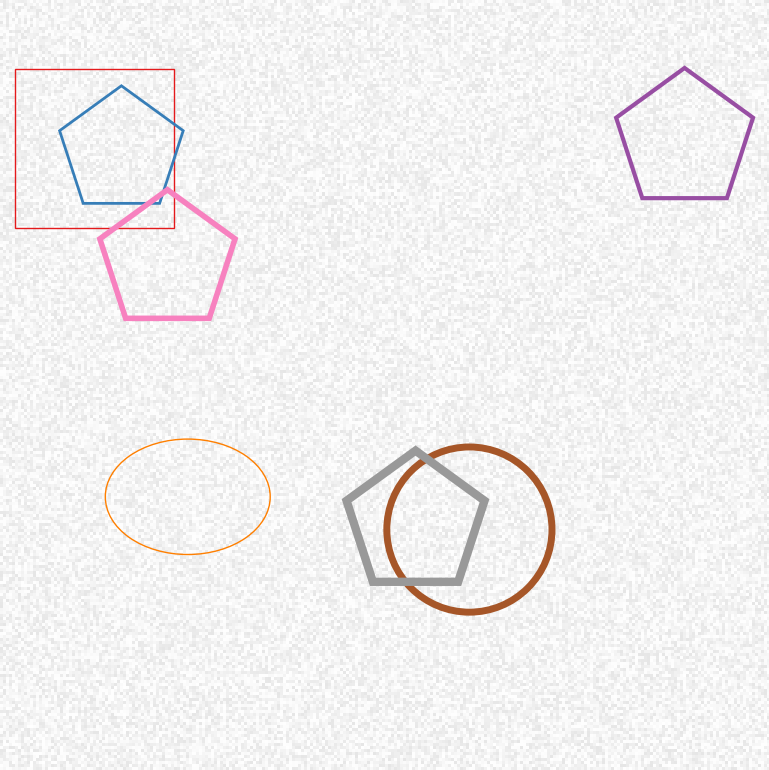[{"shape": "square", "thickness": 0.5, "radius": 0.52, "center": [0.123, 0.808]}, {"shape": "pentagon", "thickness": 1, "radius": 0.42, "center": [0.158, 0.804]}, {"shape": "pentagon", "thickness": 1.5, "radius": 0.47, "center": [0.889, 0.818]}, {"shape": "oval", "thickness": 0.5, "radius": 0.54, "center": [0.244, 0.355]}, {"shape": "circle", "thickness": 2.5, "radius": 0.54, "center": [0.61, 0.312]}, {"shape": "pentagon", "thickness": 2, "radius": 0.46, "center": [0.217, 0.661]}, {"shape": "pentagon", "thickness": 3, "radius": 0.47, "center": [0.54, 0.321]}]